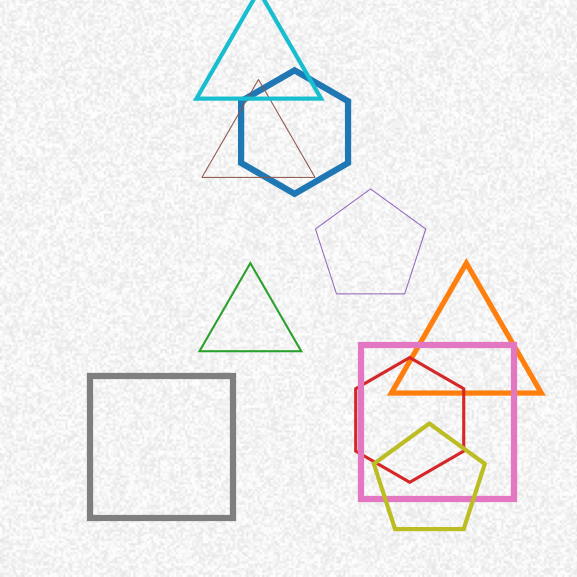[{"shape": "hexagon", "thickness": 3, "radius": 0.53, "center": [0.51, 0.77]}, {"shape": "triangle", "thickness": 2.5, "radius": 0.75, "center": [0.808, 0.394]}, {"shape": "triangle", "thickness": 1, "radius": 0.51, "center": [0.434, 0.442]}, {"shape": "hexagon", "thickness": 1.5, "radius": 0.54, "center": [0.709, 0.272]}, {"shape": "pentagon", "thickness": 0.5, "radius": 0.5, "center": [0.642, 0.572]}, {"shape": "triangle", "thickness": 0.5, "radius": 0.57, "center": [0.448, 0.748]}, {"shape": "square", "thickness": 3, "radius": 0.66, "center": [0.757, 0.269]}, {"shape": "square", "thickness": 3, "radius": 0.62, "center": [0.279, 0.225]}, {"shape": "pentagon", "thickness": 2, "radius": 0.51, "center": [0.743, 0.165]}, {"shape": "triangle", "thickness": 2, "radius": 0.62, "center": [0.448, 0.891]}]